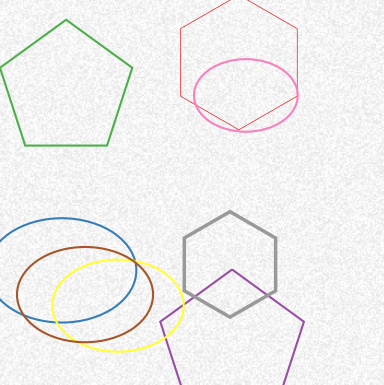[{"shape": "hexagon", "thickness": 0.5, "radius": 0.88, "center": [0.62, 0.838]}, {"shape": "oval", "thickness": 1.5, "radius": 0.97, "center": [0.161, 0.298]}, {"shape": "pentagon", "thickness": 1.5, "radius": 0.9, "center": [0.172, 0.768]}, {"shape": "pentagon", "thickness": 1.5, "radius": 0.98, "center": [0.603, 0.104]}, {"shape": "oval", "thickness": 1.5, "radius": 0.85, "center": [0.306, 0.206]}, {"shape": "oval", "thickness": 1.5, "radius": 0.88, "center": [0.221, 0.235]}, {"shape": "oval", "thickness": 1.5, "radius": 0.67, "center": [0.639, 0.752]}, {"shape": "hexagon", "thickness": 2.5, "radius": 0.68, "center": [0.597, 0.313]}]